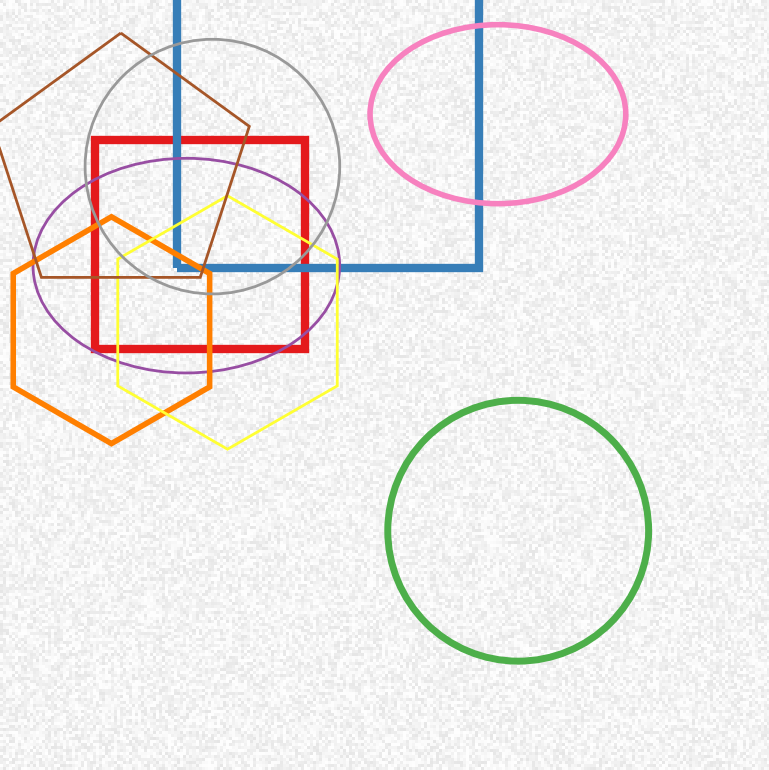[{"shape": "square", "thickness": 3, "radius": 0.68, "center": [0.26, 0.682]}, {"shape": "square", "thickness": 3, "radius": 0.98, "center": [0.426, 0.848]}, {"shape": "circle", "thickness": 2.5, "radius": 0.85, "center": [0.673, 0.311]}, {"shape": "oval", "thickness": 1, "radius": 1.0, "center": [0.242, 0.655]}, {"shape": "hexagon", "thickness": 2, "radius": 0.74, "center": [0.145, 0.571]}, {"shape": "hexagon", "thickness": 1, "radius": 0.82, "center": [0.295, 0.581]}, {"shape": "pentagon", "thickness": 1, "radius": 0.88, "center": [0.157, 0.782]}, {"shape": "oval", "thickness": 2, "radius": 0.83, "center": [0.647, 0.852]}, {"shape": "circle", "thickness": 1, "radius": 0.83, "center": [0.276, 0.784]}]